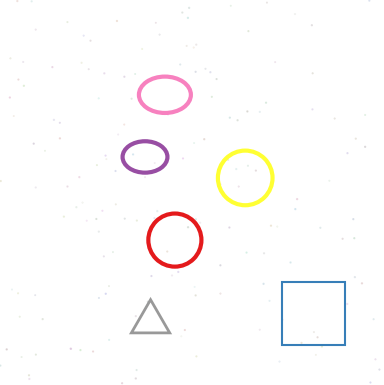[{"shape": "circle", "thickness": 3, "radius": 0.34, "center": [0.454, 0.376]}, {"shape": "square", "thickness": 1.5, "radius": 0.41, "center": [0.815, 0.185]}, {"shape": "oval", "thickness": 3, "radius": 0.29, "center": [0.377, 0.592]}, {"shape": "circle", "thickness": 3, "radius": 0.35, "center": [0.637, 0.538]}, {"shape": "oval", "thickness": 3, "radius": 0.34, "center": [0.428, 0.754]}, {"shape": "triangle", "thickness": 2, "radius": 0.29, "center": [0.391, 0.164]}]